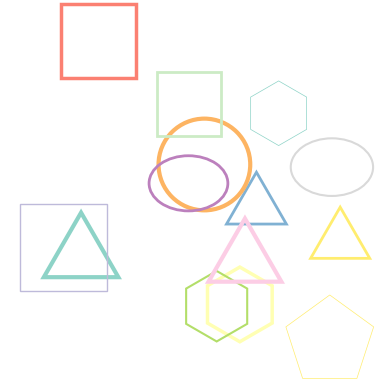[{"shape": "hexagon", "thickness": 0.5, "radius": 0.42, "center": [0.724, 0.706]}, {"shape": "triangle", "thickness": 3, "radius": 0.56, "center": [0.211, 0.336]}, {"shape": "hexagon", "thickness": 2.5, "radius": 0.48, "center": [0.623, 0.209]}, {"shape": "square", "thickness": 1, "radius": 0.57, "center": [0.165, 0.357]}, {"shape": "square", "thickness": 2.5, "radius": 0.48, "center": [0.256, 0.893]}, {"shape": "triangle", "thickness": 2, "radius": 0.45, "center": [0.666, 0.463]}, {"shape": "circle", "thickness": 3, "radius": 0.6, "center": [0.531, 0.573]}, {"shape": "hexagon", "thickness": 1.5, "radius": 0.46, "center": [0.563, 0.205]}, {"shape": "triangle", "thickness": 3, "radius": 0.55, "center": [0.636, 0.323]}, {"shape": "oval", "thickness": 1.5, "radius": 0.53, "center": [0.862, 0.566]}, {"shape": "oval", "thickness": 2, "radius": 0.51, "center": [0.49, 0.524]}, {"shape": "square", "thickness": 2, "radius": 0.42, "center": [0.491, 0.731]}, {"shape": "triangle", "thickness": 2, "radius": 0.44, "center": [0.884, 0.373]}, {"shape": "pentagon", "thickness": 0.5, "radius": 0.6, "center": [0.857, 0.114]}]